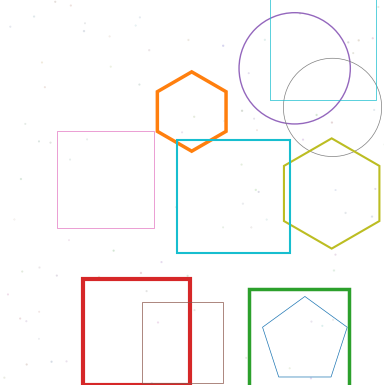[{"shape": "pentagon", "thickness": 0.5, "radius": 0.58, "center": [0.792, 0.114]}, {"shape": "hexagon", "thickness": 2.5, "radius": 0.52, "center": [0.498, 0.71]}, {"shape": "square", "thickness": 2.5, "radius": 0.65, "center": [0.776, 0.12]}, {"shape": "square", "thickness": 3, "radius": 0.69, "center": [0.355, 0.137]}, {"shape": "circle", "thickness": 1, "radius": 0.72, "center": [0.765, 0.823]}, {"shape": "square", "thickness": 0.5, "radius": 0.53, "center": [0.475, 0.111]}, {"shape": "square", "thickness": 0.5, "radius": 0.63, "center": [0.274, 0.534]}, {"shape": "circle", "thickness": 0.5, "radius": 0.64, "center": [0.864, 0.721]}, {"shape": "hexagon", "thickness": 1.5, "radius": 0.72, "center": [0.862, 0.497]}, {"shape": "square", "thickness": 0.5, "radius": 0.69, "center": [0.839, 0.878]}, {"shape": "square", "thickness": 1.5, "radius": 0.73, "center": [0.607, 0.489]}]